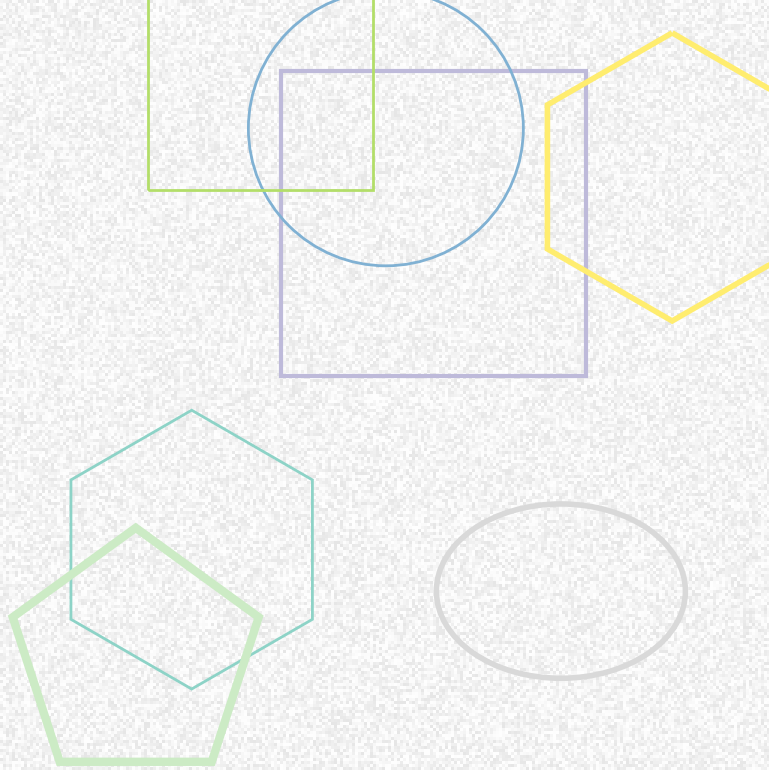[{"shape": "hexagon", "thickness": 1, "radius": 0.91, "center": [0.249, 0.286]}, {"shape": "square", "thickness": 1.5, "radius": 0.99, "center": [0.563, 0.71]}, {"shape": "circle", "thickness": 1, "radius": 0.89, "center": [0.501, 0.833]}, {"shape": "square", "thickness": 1, "radius": 0.73, "center": [0.338, 0.899]}, {"shape": "oval", "thickness": 2, "radius": 0.81, "center": [0.728, 0.232]}, {"shape": "pentagon", "thickness": 3, "radius": 0.84, "center": [0.176, 0.147]}, {"shape": "hexagon", "thickness": 2, "radius": 0.94, "center": [0.873, 0.77]}]